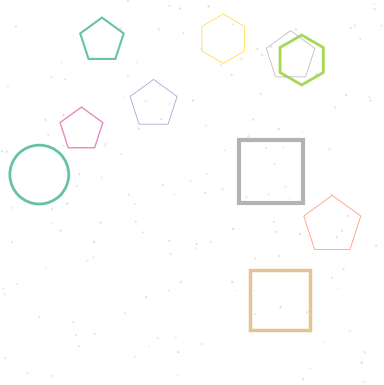[{"shape": "pentagon", "thickness": 1.5, "radius": 0.3, "center": [0.265, 0.895]}, {"shape": "circle", "thickness": 2, "radius": 0.38, "center": [0.102, 0.547]}, {"shape": "pentagon", "thickness": 0.5, "radius": 0.39, "center": [0.863, 0.415]}, {"shape": "pentagon", "thickness": 0.5, "radius": 0.32, "center": [0.399, 0.729]}, {"shape": "pentagon", "thickness": 1, "radius": 0.29, "center": [0.212, 0.663]}, {"shape": "hexagon", "thickness": 2, "radius": 0.32, "center": [0.784, 0.844]}, {"shape": "hexagon", "thickness": 0.5, "radius": 0.32, "center": [0.58, 0.899]}, {"shape": "square", "thickness": 2.5, "radius": 0.39, "center": [0.727, 0.222]}, {"shape": "pentagon", "thickness": 0.5, "radius": 0.33, "center": [0.755, 0.854]}, {"shape": "square", "thickness": 3, "radius": 0.41, "center": [0.704, 0.555]}]